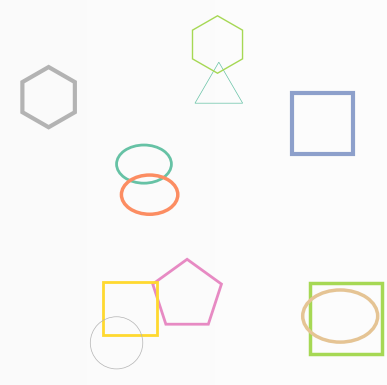[{"shape": "oval", "thickness": 2, "radius": 0.35, "center": [0.372, 0.574]}, {"shape": "triangle", "thickness": 0.5, "radius": 0.36, "center": [0.565, 0.767]}, {"shape": "oval", "thickness": 2.5, "radius": 0.36, "center": [0.386, 0.494]}, {"shape": "square", "thickness": 3, "radius": 0.39, "center": [0.832, 0.68]}, {"shape": "pentagon", "thickness": 2, "radius": 0.47, "center": [0.483, 0.233]}, {"shape": "hexagon", "thickness": 1, "radius": 0.37, "center": [0.561, 0.884]}, {"shape": "square", "thickness": 2.5, "radius": 0.46, "center": [0.893, 0.173]}, {"shape": "square", "thickness": 2, "radius": 0.35, "center": [0.335, 0.199]}, {"shape": "oval", "thickness": 2.5, "radius": 0.48, "center": [0.878, 0.179]}, {"shape": "circle", "thickness": 0.5, "radius": 0.34, "center": [0.301, 0.11]}, {"shape": "hexagon", "thickness": 3, "radius": 0.39, "center": [0.125, 0.748]}]